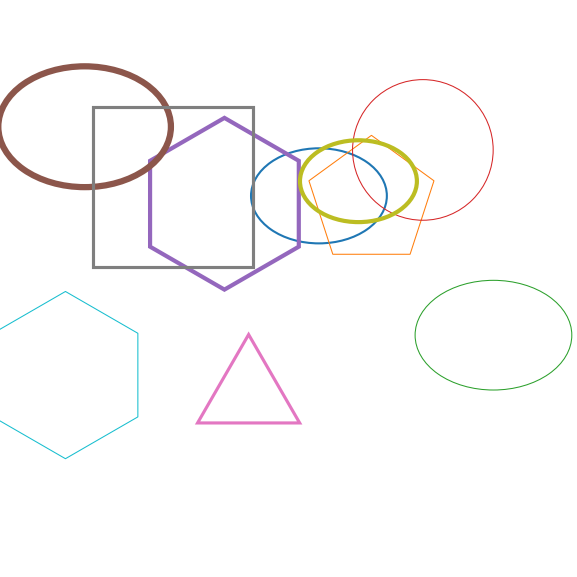[{"shape": "oval", "thickness": 1, "radius": 0.59, "center": [0.552, 0.66]}, {"shape": "pentagon", "thickness": 0.5, "radius": 0.57, "center": [0.643, 0.651]}, {"shape": "oval", "thickness": 0.5, "radius": 0.68, "center": [0.854, 0.419]}, {"shape": "circle", "thickness": 0.5, "radius": 0.61, "center": [0.732, 0.74]}, {"shape": "hexagon", "thickness": 2, "radius": 0.74, "center": [0.389, 0.646]}, {"shape": "oval", "thickness": 3, "radius": 0.75, "center": [0.147, 0.78]}, {"shape": "triangle", "thickness": 1.5, "radius": 0.51, "center": [0.431, 0.318]}, {"shape": "square", "thickness": 1.5, "radius": 0.7, "center": [0.299, 0.675]}, {"shape": "oval", "thickness": 2, "radius": 0.51, "center": [0.621, 0.685]}, {"shape": "hexagon", "thickness": 0.5, "radius": 0.72, "center": [0.113, 0.35]}]